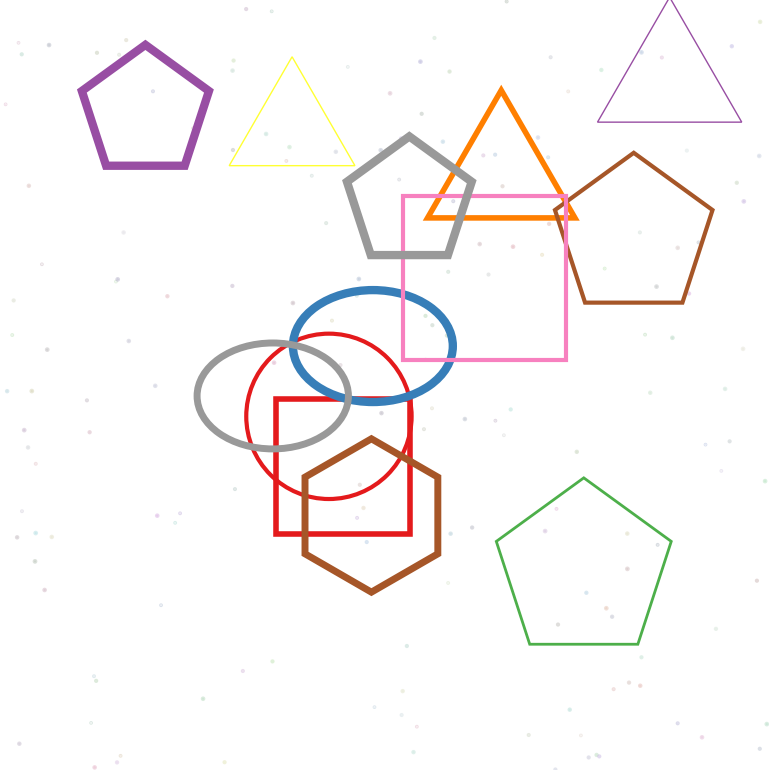[{"shape": "square", "thickness": 2, "radius": 0.44, "center": [0.446, 0.394]}, {"shape": "circle", "thickness": 1.5, "radius": 0.54, "center": [0.427, 0.459]}, {"shape": "oval", "thickness": 3, "radius": 0.52, "center": [0.484, 0.551]}, {"shape": "pentagon", "thickness": 1, "radius": 0.6, "center": [0.758, 0.26]}, {"shape": "triangle", "thickness": 0.5, "radius": 0.54, "center": [0.87, 0.895]}, {"shape": "pentagon", "thickness": 3, "radius": 0.43, "center": [0.189, 0.855]}, {"shape": "triangle", "thickness": 2, "radius": 0.55, "center": [0.651, 0.772]}, {"shape": "triangle", "thickness": 0.5, "radius": 0.47, "center": [0.379, 0.832]}, {"shape": "hexagon", "thickness": 2.5, "radius": 0.5, "center": [0.482, 0.331]}, {"shape": "pentagon", "thickness": 1.5, "radius": 0.54, "center": [0.823, 0.694]}, {"shape": "square", "thickness": 1.5, "radius": 0.53, "center": [0.629, 0.639]}, {"shape": "pentagon", "thickness": 3, "radius": 0.43, "center": [0.532, 0.738]}, {"shape": "oval", "thickness": 2.5, "radius": 0.49, "center": [0.354, 0.486]}]